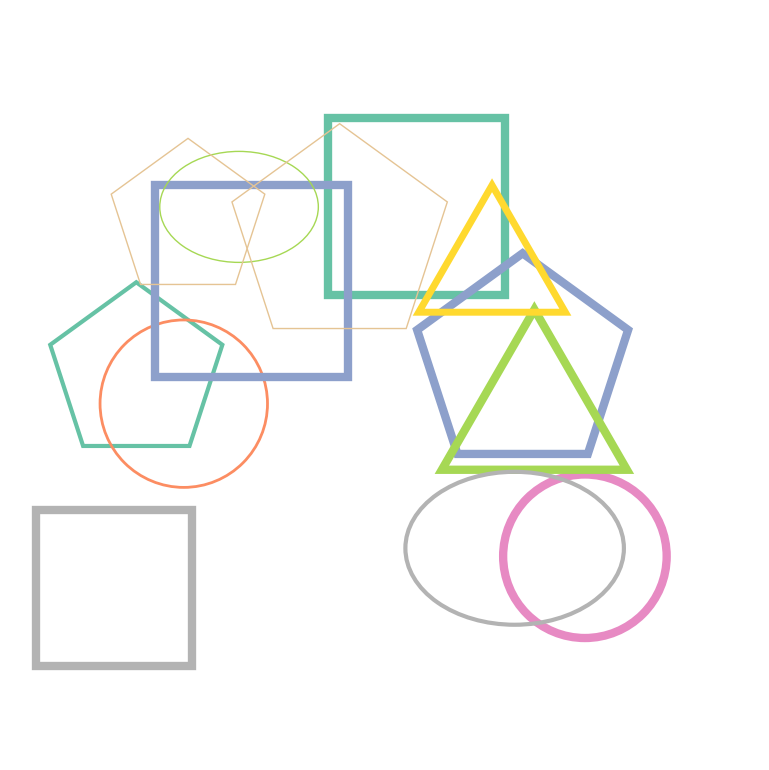[{"shape": "square", "thickness": 3, "radius": 0.57, "center": [0.541, 0.732]}, {"shape": "pentagon", "thickness": 1.5, "radius": 0.59, "center": [0.177, 0.516]}, {"shape": "circle", "thickness": 1, "radius": 0.54, "center": [0.239, 0.476]}, {"shape": "pentagon", "thickness": 3, "radius": 0.72, "center": [0.679, 0.527]}, {"shape": "square", "thickness": 3, "radius": 0.63, "center": [0.327, 0.635]}, {"shape": "circle", "thickness": 3, "radius": 0.53, "center": [0.76, 0.278]}, {"shape": "triangle", "thickness": 3, "radius": 0.69, "center": [0.694, 0.459]}, {"shape": "oval", "thickness": 0.5, "radius": 0.51, "center": [0.31, 0.731]}, {"shape": "triangle", "thickness": 2.5, "radius": 0.55, "center": [0.639, 0.649]}, {"shape": "pentagon", "thickness": 0.5, "radius": 0.52, "center": [0.244, 0.715]}, {"shape": "pentagon", "thickness": 0.5, "radius": 0.74, "center": [0.441, 0.692]}, {"shape": "oval", "thickness": 1.5, "radius": 0.71, "center": [0.668, 0.288]}, {"shape": "square", "thickness": 3, "radius": 0.51, "center": [0.148, 0.236]}]